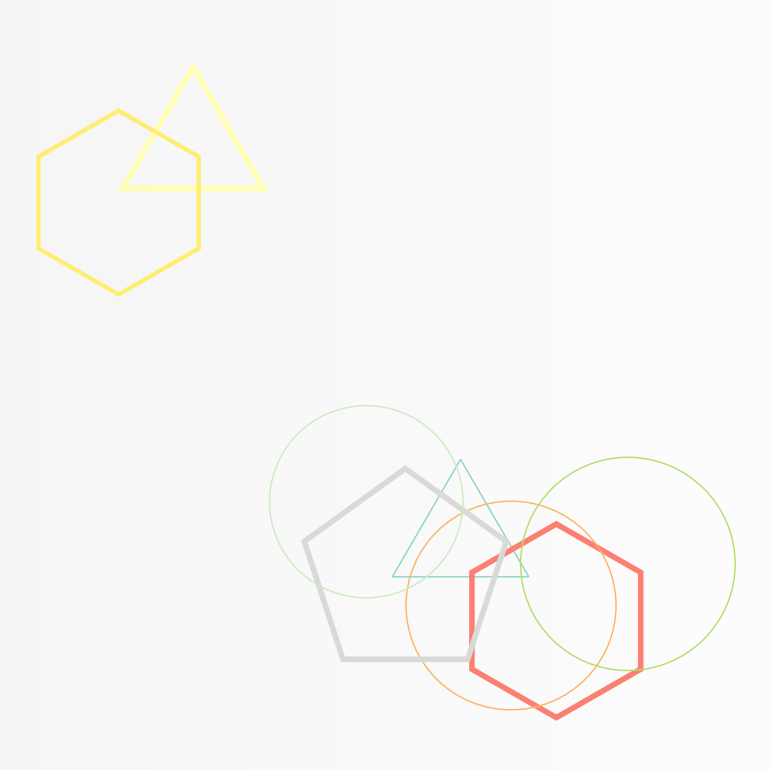[{"shape": "triangle", "thickness": 0.5, "radius": 0.51, "center": [0.594, 0.302]}, {"shape": "triangle", "thickness": 2, "radius": 0.53, "center": [0.249, 0.808]}, {"shape": "hexagon", "thickness": 2, "radius": 0.63, "center": [0.718, 0.194]}, {"shape": "circle", "thickness": 0.5, "radius": 0.68, "center": [0.659, 0.214]}, {"shape": "circle", "thickness": 0.5, "radius": 0.69, "center": [0.81, 0.268]}, {"shape": "pentagon", "thickness": 2, "radius": 0.68, "center": [0.523, 0.255]}, {"shape": "circle", "thickness": 0.5, "radius": 0.62, "center": [0.473, 0.348]}, {"shape": "hexagon", "thickness": 1.5, "radius": 0.6, "center": [0.153, 0.737]}]